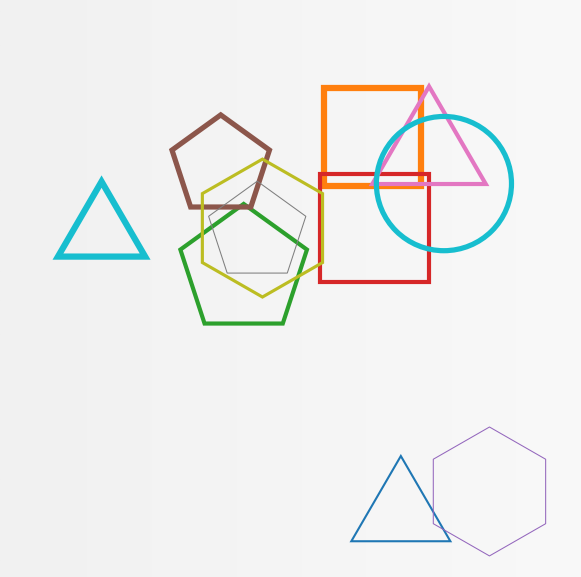[{"shape": "triangle", "thickness": 1, "radius": 0.49, "center": [0.69, 0.111]}, {"shape": "square", "thickness": 3, "radius": 0.42, "center": [0.641, 0.762]}, {"shape": "pentagon", "thickness": 2, "radius": 0.57, "center": [0.419, 0.532]}, {"shape": "square", "thickness": 2, "radius": 0.47, "center": [0.644, 0.604]}, {"shape": "hexagon", "thickness": 0.5, "radius": 0.56, "center": [0.842, 0.148]}, {"shape": "pentagon", "thickness": 2.5, "radius": 0.44, "center": [0.38, 0.712]}, {"shape": "triangle", "thickness": 2, "radius": 0.56, "center": [0.738, 0.737]}, {"shape": "pentagon", "thickness": 0.5, "radius": 0.44, "center": [0.443, 0.597]}, {"shape": "hexagon", "thickness": 1.5, "radius": 0.6, "center": [0.452, 0.604]}, {"shape": "triangle", "thickness": 3, "radius": 0.43, "center": [0.175, 0.598]}, {"shape": "circle", "thickness": 2.5, "radius": 0.58, "center": [0.764, 0.681]}]